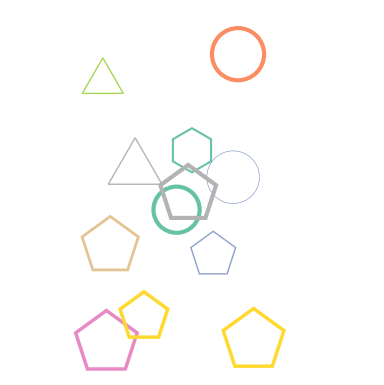[{"shape": "hexagon", "thickness": 1.5, "radius": 0.29, "center": [0.499, 0.61]}, {"shape": "circle", "thickness": 3, "radius": 0.3, "center": [0.459, 0.455]}, {"shape": "circle", "thickness": 3, "radius": 0.34, "center": [0.618, 0.859]}, {"shape": "circle", "thickness": 0.5, "radius": 0.34, "center": [0.606, 0.54]}, {"shape": "pentagon", "thickness": 1, "radius": 0.31, "center": [0.554, 0.338]}, {"shape": "pentagon", "thickness": 2.5, "radius": 0.42, "center": [0.276, 0.109]}, {"shape": "triangle", "thickness": 1, "radius": 0.31, "center": [0.267, 0.788]}, {"shape": "pentagon", "thickness": 2.5, "radius": 0.33, "center": [0.374, 0.177]}, {"shape": "pentagon", "thickness": 2.5, "radius": 0.41, "center": [0.659, 0.116]}, {"shape": "pentagon", "thickness": 2, "radius": 0.38, "center": [0.286, 0.361]}, {"shape": "triangle", "thickness": 1, "radius": 0.4, "center": [0.351, 0.562]}, {"shape": "pentagon", "thickness": 3, "radius": 0.38, "center": [0.489, 0.496]}]